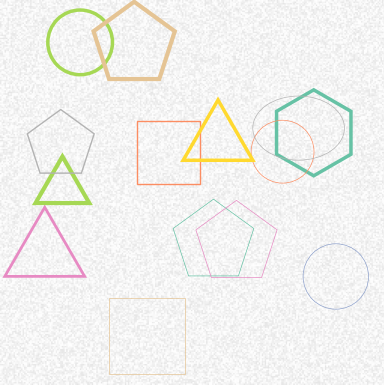[{"shape": "pentagon", "thickness": 0.5, "radius": 0.55, "center": [0.554, 0.372]}, {"shape": "hexagon", "thickness": 2.5, "radius": 0.56, "center": [0.815, 0.655]}, {"shape": "circle", "thickness": 0.5, "radius": 0.41, "center": [0.734, 0.606]}, {"shape": "square", "thickness": 1, "radius": 0.41, "center": [0.437, 0.604]}, {"shape": "circle", "thickness": 0.5, "radius": 0.42, "center": [0.872, 0.282]}, {"shape": "triangle", "thickness": 2, "radius": 0.6, "center": [0.116, 0.342]}, {"shape": "pentagon", "thickness": 0.5, "radius": 0.55, "center": [0.614, 0.369]}, {"shape": "circle", "thickness": 2.5, "radius": 0.42, "center": [0.208, 0.89]}, {"shape": "triangle", "thickness": 3, "radius": 0.4, "center": [0.162, 0.513]}, {"shape": "triangle", "thickness": 2.5, "radius": 0.52, "center": [0.566, 0.636]}, {"shape": "square", "thickness": 0.5, "radius": 0.49, "center": [0.383, 0.128]}, {"shape": "pentagon", "thickness": 3, "radius": 0.55, "center": [0.348, 0.884]}, {"shape": "oval", "thickness": 0.5, "radius": 0.6, "center": [0.776, 0.667]}, {"shape": "pentagon", "thickness": 1, "radius": 0.46, "center": [0.158, 0.624]}]